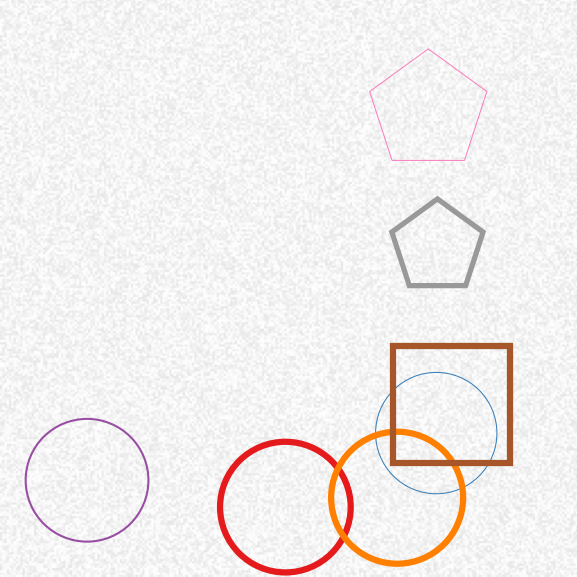[{"shape": "circle", "thickness": 3, "radius": 0.57, "center": [0.494, 0.121]}, {"shape": "circle", "thickness": 0.5, "radius": 0.53, "center": [0.755, 0.249]}, {"shape": "circle", "thickness": 1, "radius": 0.53, "center": [0.151, 0.168]}, {"shape": "circle", "thickness": 3, "radius": 0.57, "center": [0.688, 0.137]}, {"shape": "square", "thickness": 3, "radius": 0.51, "center": [0.781, 0.298]}, {"shape": "pentagon", "thickness": 0.5, "radius": 0.53, "center": [0.742, 0.808]}, {"shape": "pentagon", "thickness": 2.5, "radius": 0.41, "center": [0.758, 0.572]}]